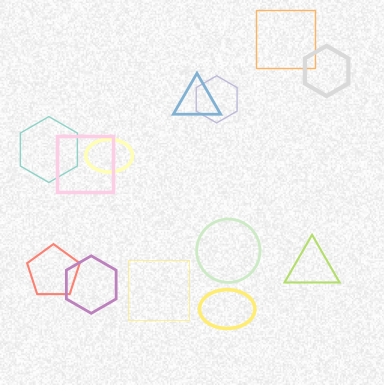[{"shape": "hexagon", "thickness": 1, "radius": 0.43, "center": [0.127, 0.612]}, {"shape": "oval", "thickness": 2.5, "radius": 0.3, "center": [0.284, 0.596]}, {"shape": "hexagon", "thickness": 1, "radius": 0.31, "center": [0.563, 0.742]}, {"shape": "pentagon", "thickness": 1.5, "radius": 0.36, "center": [0.139, 0.294]}, {"shape": "triangle", "thickness": 2, "radius": 0.35, "center": [0.512, 0.739]}, {"shape": "square", "thickness": 1, "radius": 0.38, "center": [0.741, 0.899]}, {"shape": "triangle", "thickness": 1.5, "radius": 0.41, "center": [0.811, 0.308]}, {"shape": "square", "thickness": 2.5, "radius": 0.36, "center": [0.221, 0.573]}, {"shape": "hexagon", "thickness": 3, "radius": 0.33, "center": [0.848, 0.816]}, {"shape": "hexagon", "thickness": 2, "radius": 0.37, "center": [0.237, 0.261]}, {"shape": "circle", "thickness": 2, "radius": 0.41, "center": [0.593, 0.349]}, {"shape": "square", "thickness": 0.5, "radius": 0.39, "center": [0.412, 0.246]}, {"shape": "oval", "thickness": 2.5, "radius": 0.36, "center": [0.59, 0.197]}]